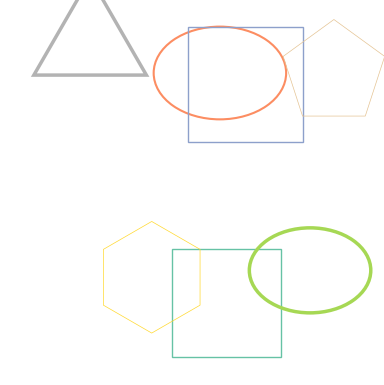[{"shape": "square", "thickness": 1, "radius": 0.7, "center": [0.589, 0.213]}, {"shape": "oval", "thickness": 1.5, "radius": 0.86, "center": [0.571, 0.81]}, {"shape": "square", "thickness": 1, "radius": 0.75, "center": [0.637, 0.781]}, {"shape": "oval", "thickness": 2.5, "radius": 0.79, "center": [0.805, 0.298]}, {"shape": "hexagon", "thickness": 0.5, "radius": 0.72, "center": [0.394, 0.28]}, {"shape": "pentagon", "thickness": 0.5, "radius": 0.69, "center": [0.867, 0.811]}, {"shape": "triangle", "thickness": 2.5, "radius": 0.84, "center": [0.234, 0.889]}]